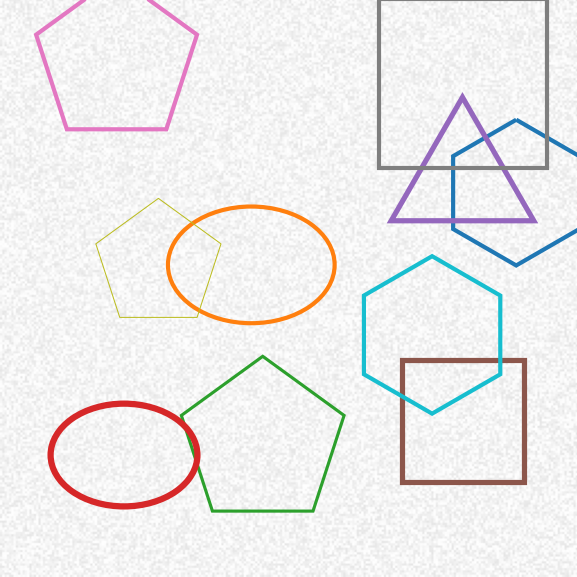[{"shape": "hexagon", "thickness": 2, "radius": 0.63, "center": [0.894, 0.666]}, {"shape": "oval", "thickness": 2, "radius": 0.72, "center": [0.435, 0.54]}, {"shape": "pentagon", "thickness": 1.5, "radius": 0.74, "center": [0.455, 0.234]}, {"shape": "oval", "thickness": 3, "radius": 0.64, "center": [0.215, 0.211]}, {"shape": "triangle", "thickness": 2.5, "radius": 0.71, "center": [0.801, 0.688]}, {"shape": "square", "thickness": 2.5, "radius": 0.53, "center": [0.802, 0.27]}, {"shape": "pentagon", "thickness": 2, "radius": 0.73, "center": [0.202, 0.894]}, {"shape": "square", "thickness": 2, "radius": 0.73, "center": [0.802, 0.855]}, {"shape": "pentagon", "thickness": 0.5, "radius": 0.57, "center": [0.274, 0.542]}, {"shape": "hexagon", "thickness": 2, "radius": 0.68, "center": [0.748, 0.419]}]